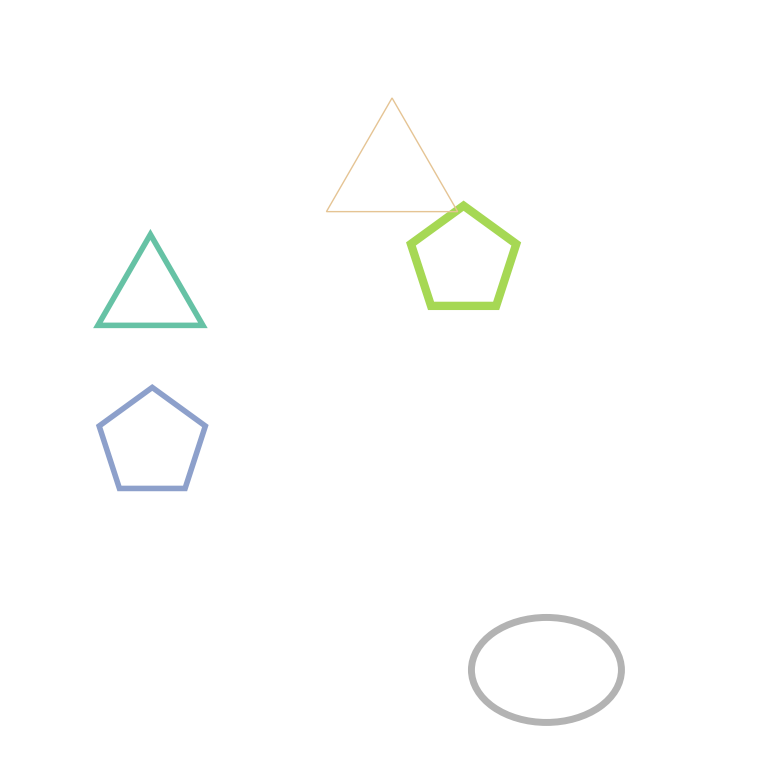[{"shape": "triangle", "thickness": 2, "radius": 0.39, "center": [0.195, 0.617]}, {"shape": "pentagon", "thickness": 2, "radius": 0.36, "center": [0.198, 0.424]}, {"shape": "pentagon", "thickness": 3, "radius": 0.36, "center": [0.602, 0.661]}, {"shape": "triangle", "thickness": 0.5, "radius": 0.49, "center": [0.509, 0.774]}, {"shape": "oval", "thickness": 2.5, "radius": 0.49, "center": [0.71, 0.13]}]